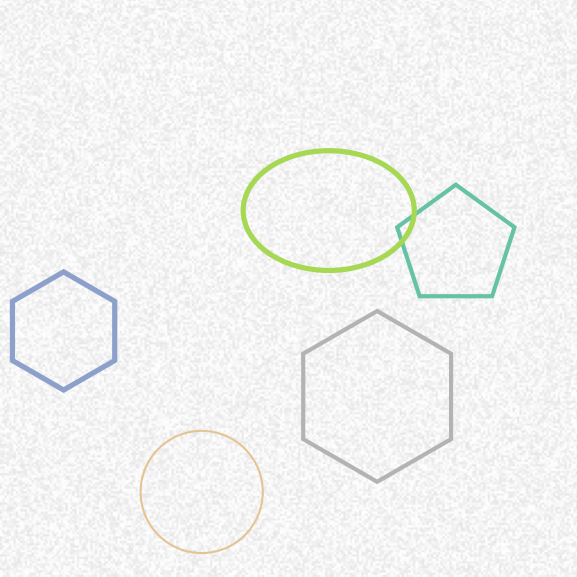[{"shape": "pentagon", "thickness": 2, "radius": 0.53, "center": [0.789, 0.573]}, {"shape": "hexagon", "thickness": 2.5, "radius": 0.51, "center": [0.11, 0.426]}, {"shape": "oval", "thickness": 2.5, "radius": 0.74, "center": [0.569, 0.635]}, {"shape": "circle", "thickness": 1, "radius": 0.53, "center": [0.349, 0.147]}, {"shape": "hexagon", "thickness": 2, "radius": 0.74, "center": [0.653, 0.313]}]